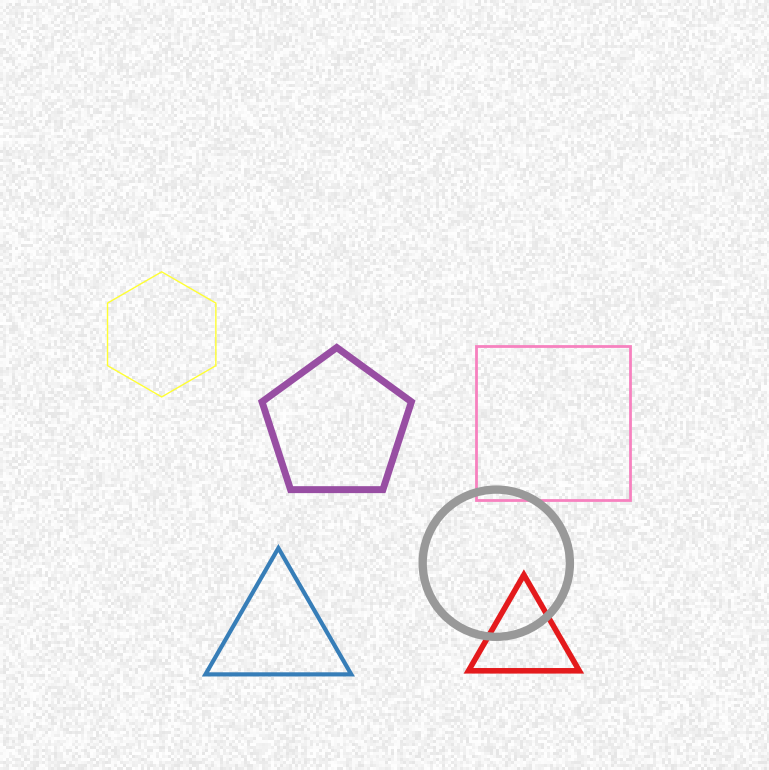[{"shape": "triangle", "thickness": 2, "radius": 0.42, "center": [0.68, 0.17]}, {"shape": "triangle", "thickness": 1.5, "radius": 0.55, "center": [0.362, 0.179]}, {"shape": "pentagon", "thickness": 2.5, "radius": 0.51, "center": [0.437, 0.447]}, {"shape": "hexagon", "thickness": 0.5, "radius": 0.41, "center": [0.21, 0.566]}, {"shape": "square", "thickness": 1, "radius": 0.5, "center": [0.718, 0.451]}, {"shape": "circle", "thickness": 3, "radius": 0.48, "center": [0.645, 0.269]}]